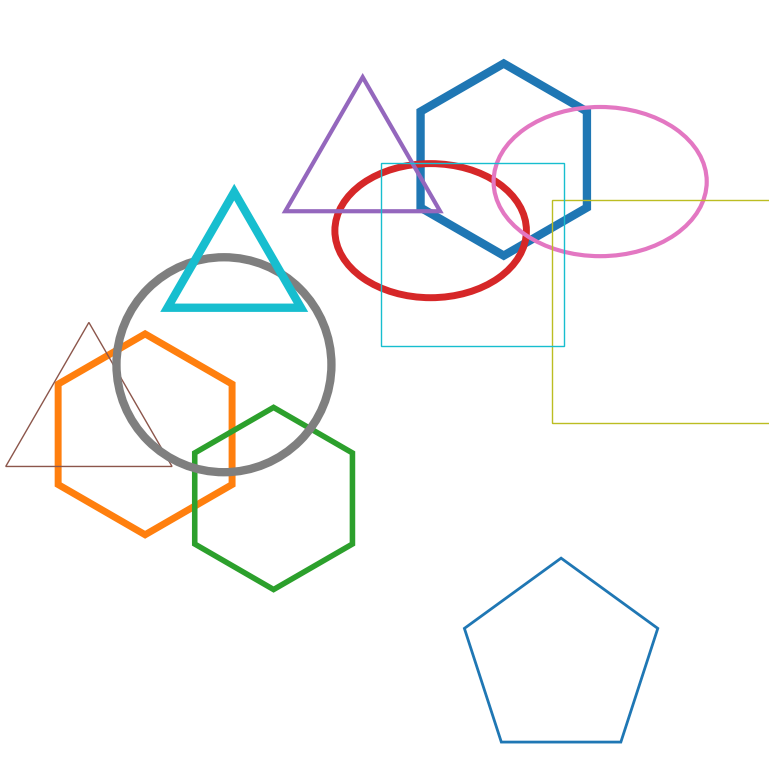[{"shape": "hexagon", "thickness": 3, "radius": 0.62, "center": [0.654, 0.793]}, {"shape": "pentagon", "thickness": 1, "radius": 0.66, "center": [0.729, 0.143]}, {"shape": "hexagon", "thickness": 2.5, "radius": 0.65, "center": [0.188, 0.436]}, {"shape": "hexagon", "thickness": 2, "radius": 0.59, "center": [0.355, 0.353]}, {"shape": "oval", "thickness": 2.5, "radius": 0.62, "center": [0.559, 0.7]}, {"shape": "triangle", "thickness": 1.5, "radius": 0.58, "center": [0.471, 0.784]}, {"shape": "triangle", "thickness": 0.5, "radius": 0.62, "center": [0.115, 0.457]}, {"shape": "oval", "thickness": 1.5, "radius": 0.69, "center": [0.779, 0.764]}, {"shape": "circle", "thickness": 3, "radius": 0.7, "center": [0.291, 0.526]}, {"shape": "square", "thickness": 0.5, "radius": 0.73, "center": [0.862, 0.596]}, {"shape": "triangle", "thickness": 3, "radius": 0.5, "center": [0.304, 0.65]}, {"shape": "square", "thickness": 0.5, "radius": 0.59, "center": [0.614, 0.67]}]